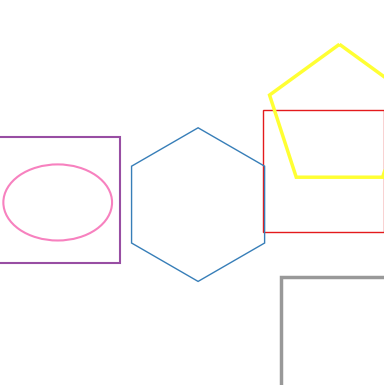[{"shape": "square", "thickness": 1, "radius": 0.79, "center": [0.84, 0.556]}, {"shape": "hexagon", "thickness": 1, "radius": 1.0, "center": [0.515, 0.469]}, {"shape": "square", "thickness": 1.5, "radius": 0.82, "center": [0.148, 0.48]}, {"shape": "pentagon", "thickness": 2.5, "radius": 0.95, "center": [0.882, 0.694]}, {"shape": "oval", "thickness": 1.5, "radius": 0.71, "center": [0.15, 0.474]}, {"shape": "square", "thickness": 2.5, "radius": 0.78, "center": [0.886, 0.126]}]